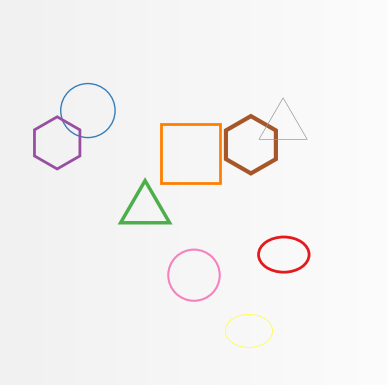[{"shape": "oval", "thickness": 2, "radius": 0.33, "center": [0.732, 0.339]}, {"shape": "circle", "thickness": 1, "radius": 0.35, "center": [0.227, 0.713]}, {"shape": "triangle", "thickness": 2.5, "radius": 0.36, "center": [0.374, 0.458]}, {"shape": "hexagon", "thickness": 2, "radius": 0.34, "center": [0.148, 0.629]}, {"shape": "square", "thickness": 2, "radius": 0.39, "center": [0.492, 0.602]}, {"shape": "oval", "thickness": 0.5, "radius": 0.31, "center": [0.642, 0.141]}, {"shape": "hexagon", "thickness": 3, "radius": 0.37, "center": [0.648, 0.624]}, {"shape": "circle", "thickness": 1.5, "radius": 0.33, "center": [0.501, 0.285]}, {"shape": "triangle", "thickness": 0.5, "radius": 0.36, "center": [0.731, 0.674]}]